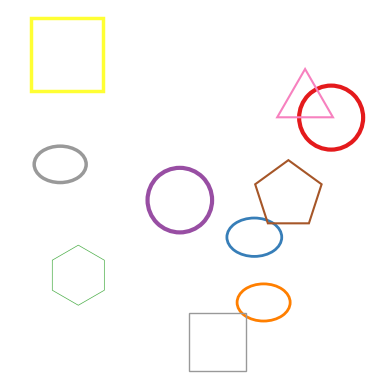[{"shape": "circle", "thickness": 3, "radius": 0.42, "center": [0.86, 0.695]}, {"shape": "oval", "thickness": 2, "radius": 0.36, "center": [0.661, 0.384]}, {"shape": "hexagon", "thickness": 0.5, "radius": 0.39, "center": [0.203, 0.285]}, {"shape": "circle", "thickness": 3, "radius": 0.42, "center": [0.467, 0.48]}, {"shape": "oval", "thickness": 2, "radius": 0.34, "center": [0.685, 0.214]}, {"shape": "square", "thickness": 2.5, "radius": 0.47, "center": [0.175, 0.858]}, {"shape": "pentagon", "thickness": 1.5, "radius": 0.45, "center": [0.749, 0.493]}, {"shape": "triangle", "thickness": 1.5, "radius": 0.42, "center": [0.792, 0.737]}, {"shape": "oval", "thickness": 2.5, "radius": 0.34, "center": [0.156, 0.573]}, {"shape": "square", "thickness": 1, "radius": 0.37, "center": [0.564, 0.111]}]